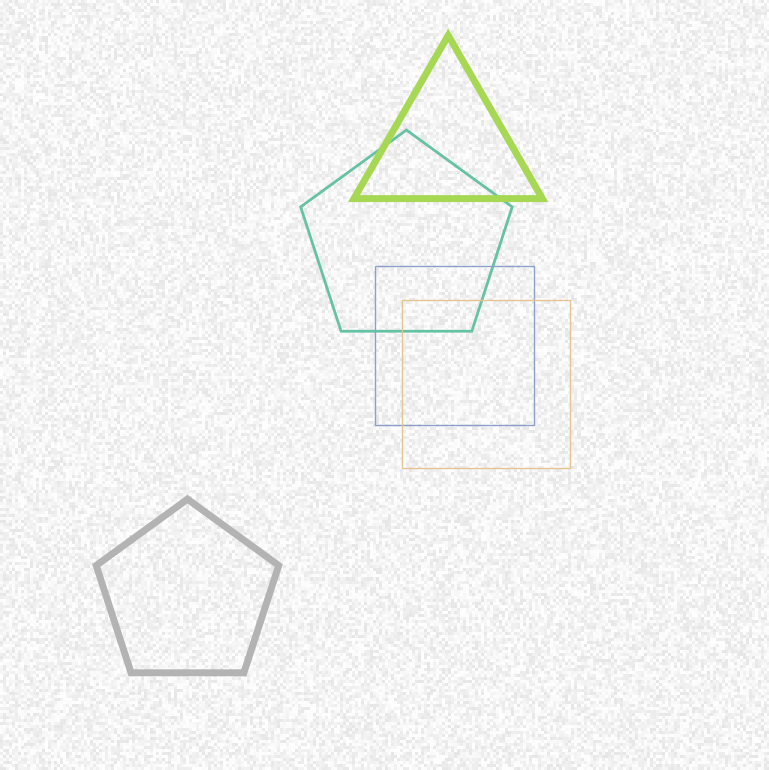[{"shape": "pentagon", "thickness": 1, "radius": 0.72, "center": [0.528, 0.687]}, {"shape": "square", "thickness": 0.5, "radius": 0.52, "center": [0.59, 0.551]}, {"shape": "triangle", "thickness": 2.5, "radius": 0.71, "center": [0.582, 0.813]}, {"shape": "square", "thickness": 0.5, "radius": 0.54, "center": [0.631, 0.501]}, {"shape": "pentagon", "thickness": 2.5, "radius": 0.62, "center": [0.243, 0.227]}]